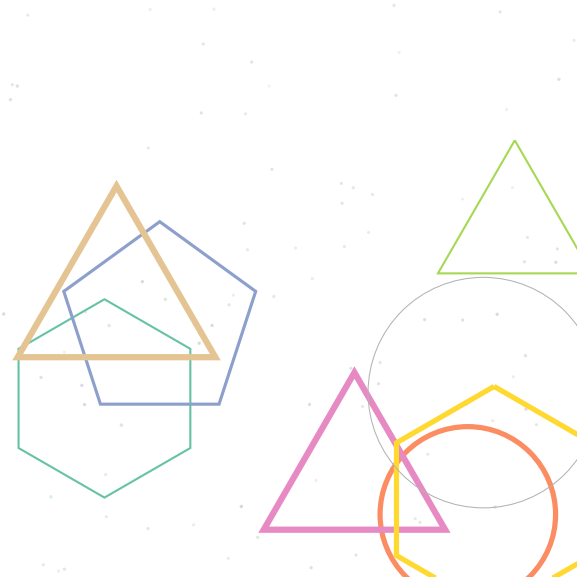[{"shape": "hexagon", "thickness": 1, "radius": 0.86, "center": [0.181, 0.309]}, {"shape": "circle", "thickness": 2.5, "radius": 0.76, "center": [0.81, 0.108]}, {"shape": "pentagon", "thickness": 1.5, "radius": 0.87, "center": [0.277, 0.441]}, {"shape": "triangle", "thickness": 3, "radius": 0.91, "center": [0.614, 0.173]}, {"shape": "triangle", "thickness": 1, "radius": 0.77, "center": [0.891, 0.603]}, {"shape": "hexagon", "thickness": 2.5, "radius": 0.98, "center": [0.856, 0.135]}, {"shape": "triangle", "thickness": 3, "radius": 0.99, "center": [0.202, 0.479]}, {"shape": "circle", "thickness": 0.5, "radius": 1.0, "center": [0.837, 0.319]}]